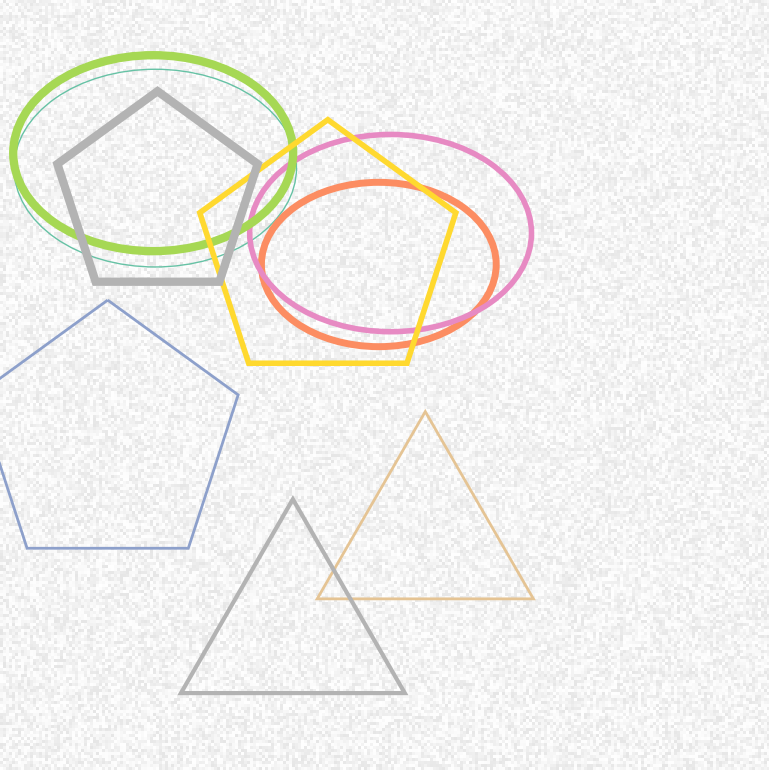[{"shape": "oval", "thickness": 0.5, "radius": 0.92, "center": [0.202, 0.782]}, {"shape": "oval", "thickness": 2.5, "radius": 0.76, "center": [0.492, 0.657]}, {"shape": "pentagon", "thickness": 1, "radius": 0.89, "center": [0.14, 0.432]}, {"shape": "oval", "thickness": 2, "radius": 0.91, "center": [0.507, 0.697]}, {"shape": "oval", "thickness": 3, "radius": 0.91, "center": [0.199, 0.801]}, {"shape": "pentagon", "thickness": 2, "radius": 0.87, "center": [0.426, 0.67]}, {"shape": "triangle", "thickness": 1, "radius": 0.81, "center": [0.552, 0.303]}, {"shape": "pentagon", "thickness": 3, "radius": 0.68, "center": [0.205, 0.745]}, {"shape": "triangle", "thickness": 1.5, "radius": 0.84, "center": [0.38, 0.184]}]